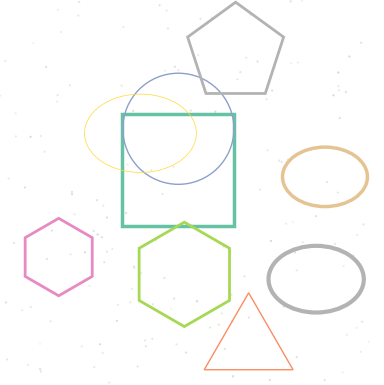[{"shape": "square", "thickness": 2.5, "radius": 0.73, "center": [0.462, 0.558]}, {"shape": "triangle", "thickness": 1, "radius": 0.67, "center": [0.646, 0.106]}, {"shape": "circle", "thickness": 1, "radius": 0.72, "center": [0.463, 0.666]}, {"shape": "hexagon", "thickness": 2, "radius": 0.5, "center": [0.152, 0.332]}, {"shape": "hexagon", "thickness": 2, "radius": 0.68, "center": [0.479, 0.287]}, {"shape": "oval", "thickness": 0.5, "radius": 0.73, "center": [0.365, 0.654]}, {"shape": "oval", "thickness": 2.5, "radius": 0.55, "center": [0.844, 0.541]}, {"shape": "pentagon", "thickness": 2, "radius": 0.66, "center": [0.612, 0.863]}, {"shape": "oval", "thickness": 3, "radius": 0.62, "center": [0.821, 0.275]}]